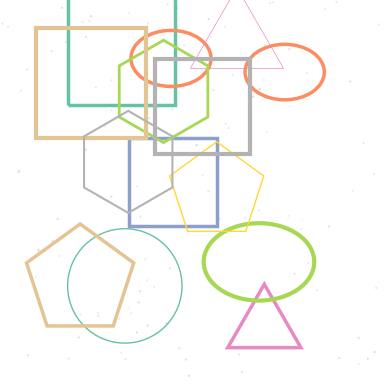[{"shape": "circle", "thickness": 1, "radius": 0.74, "center": [0.324, 0.257]}, {"shape": "square", "thickness": 2.5, "radius": 0.7, "center": [0.314, 0.867]}, {"shape": "oval", "thickness": 2.5, "radius": 0.51, "center": [0.739, 0.813]}, {"shape": "oval", "thickness": 2.5, "radius": 0.52, "center": [0.444, 0.848]}, {"shape": "square", "thickness": 2.5, "radius": 0.57, "center": [0.449, 0.527]}, {"shape": "triangle", "thickness": 2.5, "radius": 0.55, "center": [0.687, 0.152]}, {"shape": "triangle", "thickness": 0.5, "radius": 0.7, "center": [0.615, 0.892]}, {"shape": "oval", "thickness": 3, "radius": 0.72, "center": [0.673, 0.32]}, {"shape": "hexagon", "thickness": 2, "radius": 0.66, "center": [0.425, 0.763]}, {"shape": "pentagon", "thickness": 1, "radius": 0.64, "center": [0.563, 0.503]}, {"shape": "square", "thickness": 3, "radius": 0.71, "center": [0.236, 0.785]}, {"shape": "pentagon", "thickness": 2.5, "radius": 0.73, "center": [0.208, 0.272]}, {"shape": "hexagon", "thickness": 1.5, "radius": 0.66, "center": [0.333, 0.579]}, {"shape": "square", "thickness": 3, "radius": 0.62, "center": [0.526, 0.722]}]